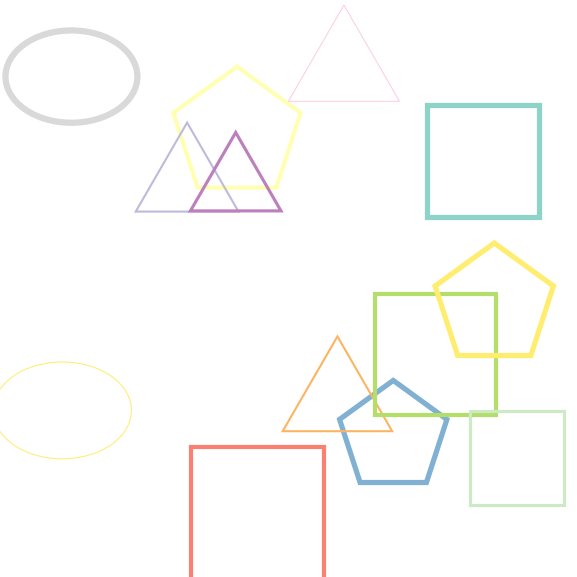[{"shape": "square", "thickness": 2.5, "radius": 0.48, "center": [0.836, 0.72]}, {"shape": "pentagon", "thickness": 2, "radius": 0.58, "center": [0.41, 0.768]}, {"shape": "triangle", "thickness": 1, "radius": 0.51, "center": [0.324, 0.684]}, {"shape": "square", "thickness": 2, "radius": 0.57, "center": [0.446, 0.109]}, {"shape": "pentagon", "thickness": 2.5, "radius": 0.49, "center": [0.681, 0.243]}, {"shape": "triangle", "thickness": 1, "radius": 0.55, "center": [0.584, 0.307]}, {"shape": "square", "thickness": 2, "radius": 0.52, "center": [0.753, 0.385]}, {"shape": "triangle", "thickness": 0.5, "radius": 0.56, "center": [0.596, 0.879]}, {"shape": "oval", "thickness": 3, "radius": 0.57, "center": [0.124, 0.867]}, {"shape": "triangle", "thickness": 1.5, "radius": 0.45, "center": [0.408, 0.679]}, {"shape": "square", "thickness": 1.5, "radius": 0.41, "center": [0.895, 0.206]}, {"shape": "pentagon", "thickness": 2.5, "radius": 0.54, "center": [0.856, 0.471]}, {"shape": "oval", "thickness": 0.5, "radius": 0.6, "center": [0.108, 0.288]}]